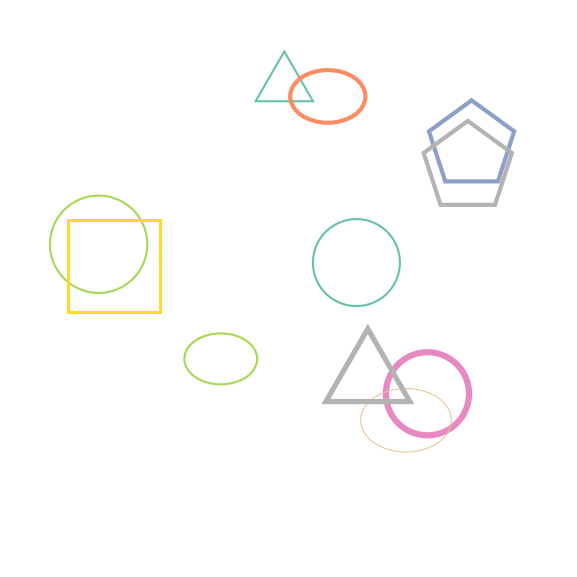[{"shape": "triangle", "thickness": 1, "radius": 0.29, "center": [0.492, 0.853]}, {"shape": "circle", "thickness": 1, "radius": 0.38, "center": [0.617, 0.544]}, {"shape": "oval", "thickness": 2, "radius": 0.33, "center": [0.568, 0.832]}, {"shape": "pentagon", "thickness": 2, "radius": 0.39, "center": [0.817, 0.748]}, {"shape": "circle", "thickness": 3, "radius": 0.36, "center": [0.74, 0.317]}, {"shape": "circle", "thickness": 1, "radius": 0.42, "center": [0.171, 0.576]}, {"shape": "oval", "thickness": 1, "radius": 0.32, "center": [0.382, 0.378]}, {"shape": "square", "thickness": 1.5, "radius": 0.4, "center": [0.198, 0.538]}, {"shape": "oval", "thickness": 0.5, "radius": 0.39, "center": [0.703, 0.271]}, {"shape": "pentagon", "thickness": 2, "radius": 0.4, "center": [0.81, 0.709]}, {"shape": "triangle", "thickness": 2.5, "radius": 0.42, "center": [0.637, 0.346]}]